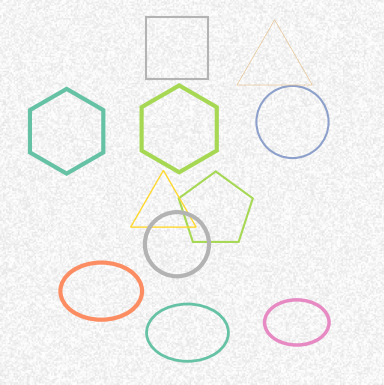[{"shape": "oval", "thickness": 2, "radius": 0.53, "center": [0.487, 0.136]}, {"shape": "hexagon", "thickness": 3, "radius": 0.55, "center": [0.173, 0.659]}, {"shape": "oval", "thickness": 3, "radius": 0.53, "center": [0.263, 0.244]}, {"shape": "circle", "thickness": 1.5, "radius": 0.47, "center": [0.76, 0.683]}, {"shape": "oval", "thickness": 2.5, "radius": 0.42, "center": [0.771, 0.162]}, {"shape": "hexagon", "thickness": 3, "radius": 0.56, "center": [0.465, 0.665]}, {"shape": "pentagon", "thickness": 1.5, "radius": 0.51, "center": [0.56, 0.453]}, {"shape": "triangle", "thickness": 1, "radius": 0.49, "center": [0.424, 0.459]}, {"shape": "triangle", "thickness": 0.5, "radius": 0.56, "center": [0.713, 0.836]}, {"shape": "circle", "thickness": 3, "radius": 0.42, "center": [0.46, 0.366]}, {"shape": "square", "thickness": 1.5, "radius": 0.41, "center": [0.46, 0.876]}]